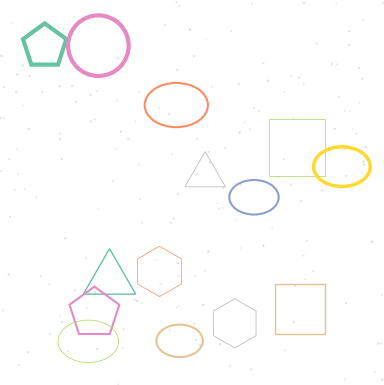[{"shape": "triangle", "thickness": 1, "radius": 0.39, "center": [0.285, 0.275]}, {"shape": "pentagon", "thickness": 3, "radius": 0.3, "center": [0.116, 0.88]}, {"shape": "oval", "thickness": 1.5, "radius": 0.41, "center": [0.458, 0.727]}, {"shape": "hexagon", "thickness": 0.5, "radius": 0.33, "center": [0.414, 0.295]}, {"shape": "oval", "thickness": 1.5, "radius": 0.32, "center": [0.66, 0.488]}, {"shape": "pentagon", "thickness": 1.5, "radius": 0.34, "center": [0.245, 0.187]}, {"shape": "circle", "thickness": 3, "radius": 0.39, "center": [0.256, 0.881]}, {"shape": "square", "thickness": 0.5, "radius": 0.37, "center": [0.771, 0.617]}, {"shape": "oval", "thickness": 0.5, "radius": 0.39, "center": [0.229, 0.113]}, {"shape": "oval", "thickness": 2.5, "radius": 0.37, "center": [0.888, 0.567]}, {"shape": "square", "thickness": 1, "radius": 0.32, "center": [0.779, 0.197]}, {"shape": "oval", "thickness": 1.5, "radius": 0.3, "center": [0.467, 0.115]}, {"shape": "hexagon", "thickness": 0.5, "radius": 0.32, "center": [0.61, 0.16]}, {"shape": "triangle", "thickness": 0.5, "radius": 0.31, "center": [0.533, 0.545]}]